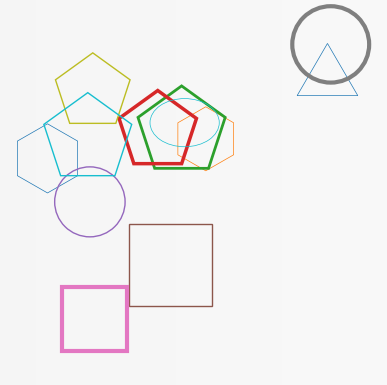[{"shape": "hexagon", "thickness": 0.5, "radius": 0.45, "center": [0.123, 0.589]}, {"shape": "triangle", "thickness": 0.5, "radius": 0.45, "center": [0.845, 0.797]}, {"shape": "hexagon", "thickness": 0.5, "radius": 0.42, "center": [0.531, 0.64]}, {"shape": "pentagon", "thickness": 2, "radius": 0.59, "center": [0.469, 0.659]}, {"shape": "pentagon", "thickness": 2.5, "radius": 0.53, "center": [0.407, 0.66]}, {"shape": "circle", "thickness": 1, "radius": 0.45, "center": [0.232, 0.476]}, {"shape": "square", "thickness": 1, "radius": 0.53, "center": [0.44, 0.311]}, {"shape": "square", "thickness": 3, "radius": 0.42, "center": [0.244, 0.172]}, {"shape": "circle", "thickness": 3, "radius": 0.5, "center": [0.853, 0.885]}, {"shape": "pentagon", "thickness": 1, "radius": 0.51, "center": [0.239, 0.761]}, {"shape": "oval", "thickness": 0.5, "radius": 0.45, "center": [0.476, 0.681]}, {"shape": "pentagon", "thickness": 1, "radius": 0.6, "center": [0.227, 0.64]}]